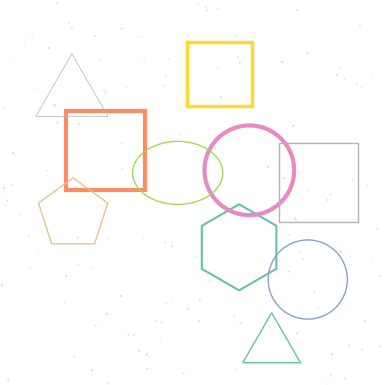[{"shape": "hexagon", "thickness": 1.5, "radius": 0.56, "center": [0.621, 0.358]}, {"shape": "triangle", "thickness": 1, "radius": 0.43, "center": [0.706, 0.101]}, {"shape": "square", "thickness": 3, "radius": 0.51, "center": [0.274, 0.61]}, {"shape": "circle", "thickness": 1, "radius": 0.51, "center": [0.799, 0.274]}, {"shape": "circle", "thickness": 3, "radius": 0.58, "center": [0.648, 0.558]}, {"shape": "oval", "thickness": 1, "radius": 0.59, "center": [0.462, 0.551]}, {"shape": "square", "thickness": 2.5, "radius": 0.42, "center": [0.571, 0.808]}, {"shape": "pentagon", "thickness": 1, "radius": 0.47, "center": [0.19, 0.443]}, {"shape": "triangle", "thickness": 0.5, "radius": 0.54, "center": [0.187, 0.752]}, {"shape": "square", "thickness": 1, "radius": 0.51, "center": [0.827, 0.525]}]